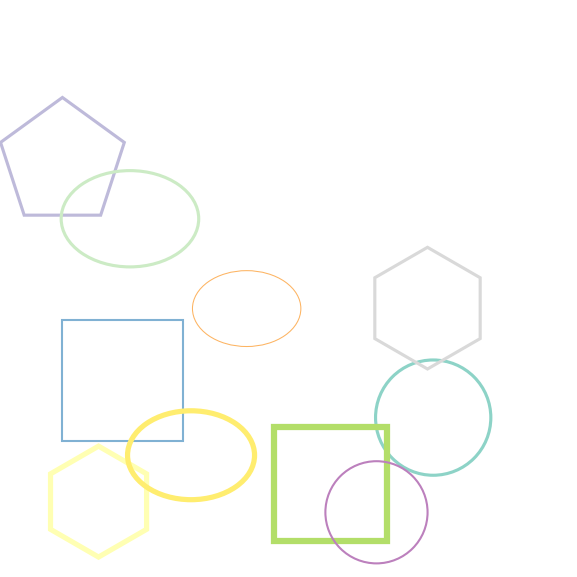[{"shape": "circle", "thickness": 1.5, "radius": 0.5, "center": [0.75, 0.276]}, {"shape": "hexagon", "thickness": 2.5, "radius": 0.48, "center": [0.171, 0.131]}, {"shape": "pentagon", "thickness": 1.5, "radius": 0.56, "center": [0.108, 0.718]}, {"shape": "square", "thickness": 1, "radius": 0.52, "center": [0.212, 0.341]}, {"shape": "oval", "thickness": 0.5, "radius": 0.47, "center": [0.427, 0.465]}, {"shape": "square", "thickness": 3, "radius": 0.49, "center": [0.572, 0.161]}, {"shape": "hexagon", "thickness": 1.5, "radius": 0.53, "center": [0.74, 0.466]}, {"shape": "circle", "thickness": 1, "radius": 0.44, "center": [0.652, 0.112]}, {"shape": "oval", "thickness": 1.5, "radius": 0.6, "center": [0.225, 0.62]}, {"shape": "oval", "thickness": 2.5, "radius": 0.55, "center": [0.331, 0.211]}]